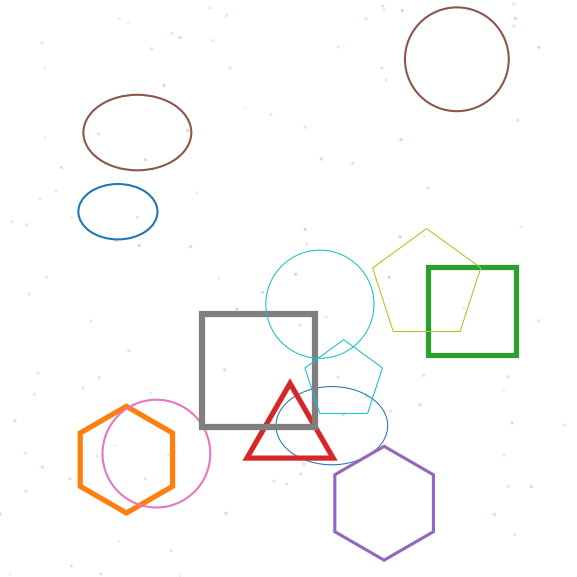[{"shape": "oval", "thickness": 0.5, "radius": 0.48, "center": [0.575, 0.262]}, {"shape": "oval", "thickness": 1, "radius": 0.34, "center": [0.204, 0.633]}, {"shape": "hexagon", "thickness": 2.5, "radius": 0.46, "center": [0.219, 0.203]}, {"shape": "square", "thickness": 2.5, "radius": 0.38, "center": [0.817, 0.461]}, {"shape": "triangle", "thickness": 2.5, "radius": 0.43, "center": [0.502, 0.249]}, {"shape": "hexagon", "thickness": 1.5, "radius": 0.49, "center": [0.665, 0.128]}, {"shape": "oval", "thickness": 1, "radius": 0.47, "center": [0.238, 0.77]}, {"shape": "circle", "thickness": 1, "radius": 0.45, "center": [0.791, 0.896]}, {"shape": "circle", "thickness": 1, "radius": 0.47, "center": [0.271, 0.214]}, {"shape": "square", "thickness": 3, "radius": 0.49, "center": [0.448, 0.358]}, {"shape": "pentagon", "thickness": 0.5, "radius": 0.49, "center": [0.739, 0.505]}, {"shape": "circle", "thickness": 0.5, "radius": 0.47, "center": [0.554, 0.472]}, {"shape": "pentagon", "thickness": 0.5, "radius": 0.35, "center": [0.595, 0.34]}]